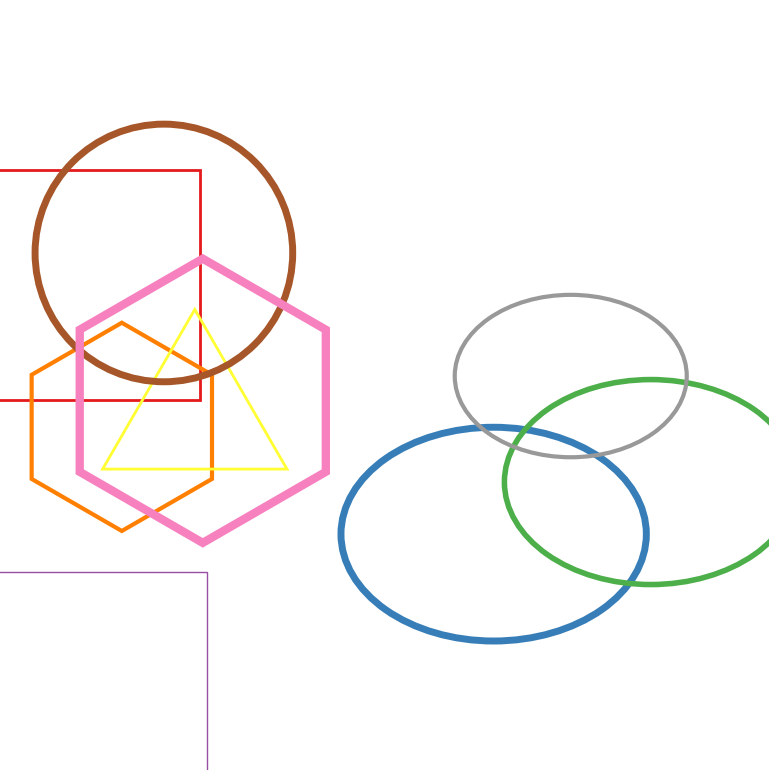[{"shape": "square", "thickness": 1, "radius": 0.75, "center": [0.111, 0.629]}, {"shape": "oval", "thickness": 2.5, "radius": 0.99, "center": [0.641, 0.306]}, {"shape": "oval", "thickness": 2, "radius": 0.95, "center": [0.845, 0.374]}, {"shape": "square", "thickness": 0.5, "radius": 0.76, "center": [0.118, 0.106]}, {"shape": "hexagon", "thickness": 1.5, "radius": 0.68, "center": [0.158, 0.446]}, {"shape": "triangle", "thickness": 1, "radius": 0.69, "center": [0.253, 0.46]}, {"shape": "circle", "thickness": 2.5, "radius": 0.84, "center": [0.213, 0.671]}, {"shape": "hexagon", "thickness": 3, "radius": 0.92, "center": [0.263, 0.48]}, {"shape": "oval", "thickness": 1.5, "radius": 0.75, "center": [0.741, 0.512]}]